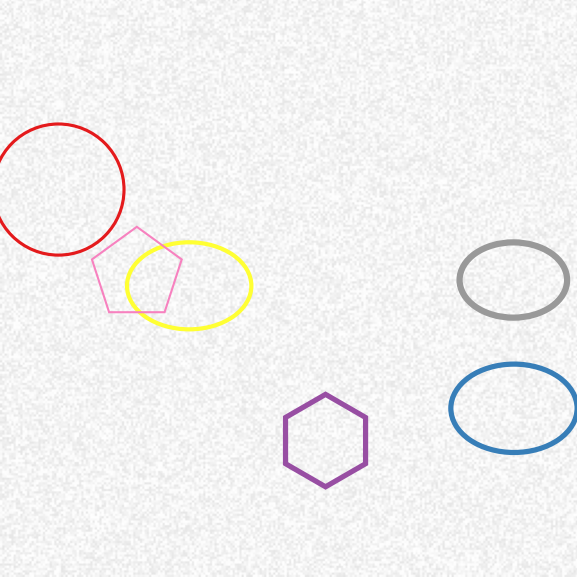[{"shape": "circle", "thickness": 1.5, "radius": 0.57, "center": [0.101, 0.671]}, {"shape": "oval", "thickness": 2.5, "radius": 0.55, "center": [0.89, 0.292]}, {"shape": "hexagon", "thickness": 2.5, "radius": 0.4, "center": [0.564, 0.236]}, {"shape": "oval", "thickness": 2, "radius": 0.54, "center": [0.328, 0.504]}, {"shape": "pentagon", "thickness": 1, "radius": 0.41, "center": [0.237, 0.525]}, {"shape": "oval", "thickness": 3, "radius": 0.47, "center": [0.889, 0.514]}]